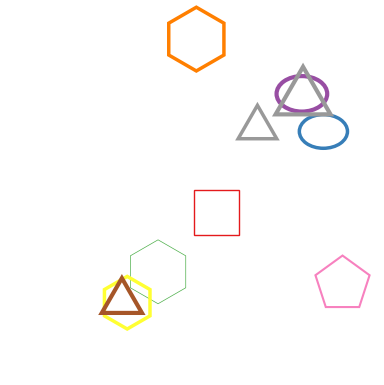[{"shape": "square", "thickness": 1, "radius": 0.29, "center": [0.563, 0.448]}, {"shape": "oval", "thickness": 2.5, "radius": 0.31, "center": [0.84, 0.659]}, {"shape": "hexagon", "thickness": 0.5, "radius": 0.42, "center": [0.411, 0.294]}, {"shape": "oval", "thickness": 3, "radius": 0.33, "center": [0.784, 0.756]}, {"shape": "hexagon", "thickness": 2.5, "radius": 0.41, "center": [0.51, 0.898]}, {"shape": "hexagon", "thickness": 2.5, "radius": 0.34, "center": [0.33, 0.214]}, {"shape": "triangle", "thickness": 3, "radius": 0.3, "center": [0.317, 0.217]}, {"shape": "pentagon", "thickness": 1.5, "radius": 0.37, "center": [0.89, 0.262]}, {"shape": "triangle", "thickness": 3, "radius": 0.41, "center": [0.787, 0.744]}, {"shape": "triangle", "thickness": 2.5, "radius": 0.29, "center": [0.669, 0.669]}]